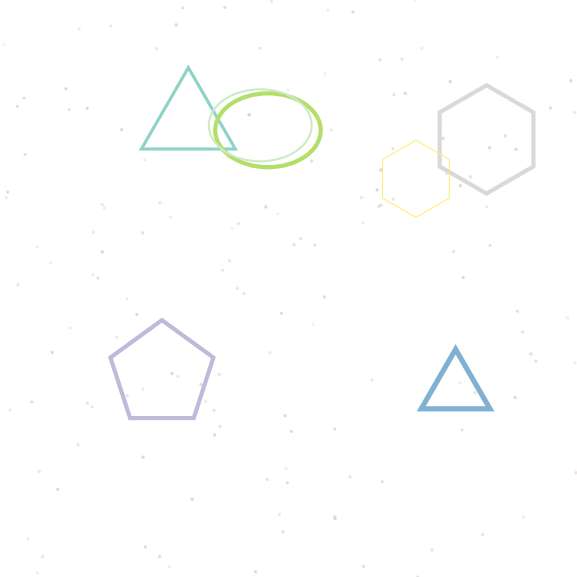[{"shape": "triangle", "thickness": 1.5, "radius": 0.47, "center": [0.326, 0.788]}, {"shape": "pentagon", "thickness": 2, "radius": 0.47, "center": [0.28, 0.351]}, {"shape": "triangle", "thickness": 2.5, "radius": 0.34, "center": [0.789, 0.326]}, {"shape": "oval", "thickness": 2, "radius": 0.46, "center": [0.464, 0.774]}, {"shape": "hexagon", "thickness": 2, "radius": 0.47, "center": [0.842, 0.758]}, {"shape": "oval", "thickness": 1, "radius": 0.45, "center": [0.451, 0.782]}, {"shape": "hexagon", "thickness": 0.5, "radius": 0.33, "center": [0.72, 0.69]}]